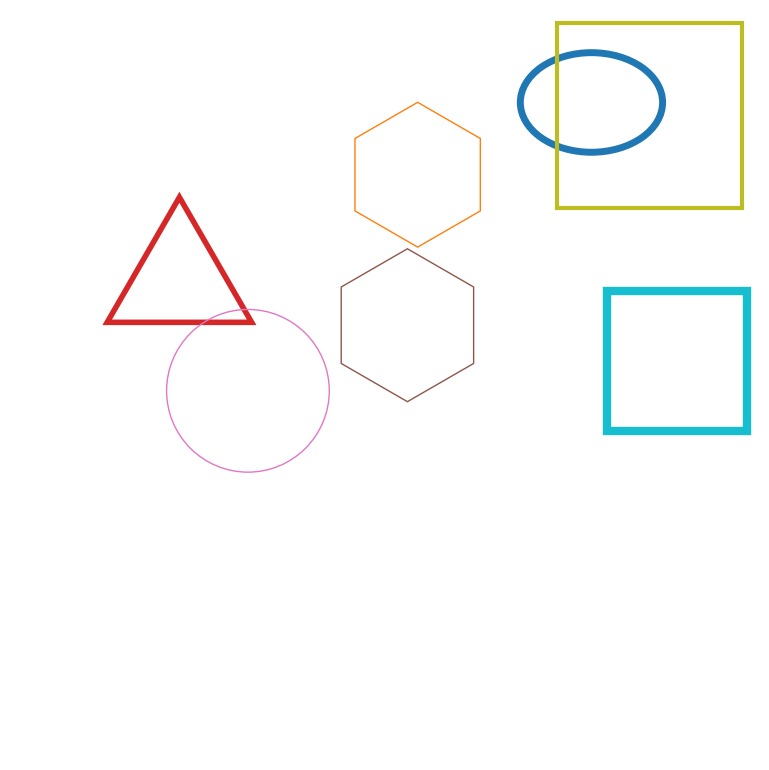[{"shape": "oval", "thickness": 2.5, "radius": 0.46, "center": [0.768, 0.867]}, {"shape": "hexagon", "thickness": 0.5, "radius": 0.47, "center": [0.542, 0.773]}, {"shape": "triangle", "thickness": 2, "radius": 0.54, "center": [0.233, 0.636]}, {"shape": "hexagon", "thickness": 0.5, "radius": 0.5, "center": [0.529, 0.578]}, {"shape": "circle", "thickness": 0.5, "radius": 0.53, "center": [0.322, 0.492]}, {"shape": "square", "thickness": 1.5, "radius": 0.6, "center": [0.843, 0.85]}, {"shape": "square", "thickness": 3, "radius": 0.45, "center": [0.879, 0.531]}]